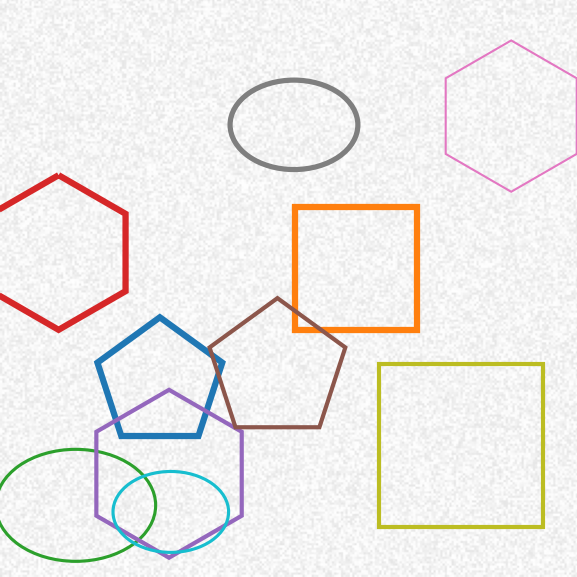[{"shape": "pentagon", "thickness": 3, "radius": 0.57, "center": [0.277, 0.336]}, {"shape": "square", "thickness": 3, "radius": 0.53, "center": [0.616, 0.534]}, {"shape": "oval", "thickness": 1.5, "radius": 0.69, "center": [0.131, 0.124]}, {"shape": "hexagon", "thickness": 3, "radius": 0.67, "center": [0.101, 0.562]}, {"shape": "hexagon", "thickness": 2, "radius": 0.73, "center": [0.293, 0.179]}, {"shape": "pentagon", "thickness": 2, "radius": 0.62, "center": [0.48, 0.359]}, {"shape": "hexagon", "thickness": 1, "radius": 0.65, "center": [0.885, 0.798]}, {"shape": "oval", "thickness": 2.5, "radius": 0.55, "center": [0.509, 0.783]}, {"shape": "square", "thickness": 2, "radius": 0.71, "center": [0.799, 0.227]}, {"shape": "oval", "thickness": 1.5, "radius": 0.5, "center": [0.296, 0.113]}]